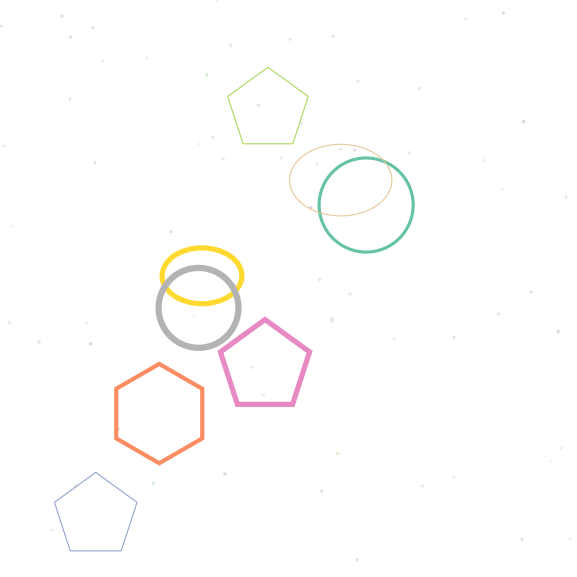[{"shape": "circle", "thickness": 1.5, "radius": 0.41, "center": [0.634, 0.644]}, {"shape": "hexagon", "thickness": 2, "radius": 0.43, "center": [0.276, 0.283]}, {"shape": "pentagon", "thickness": 0.5, "radius": 0.38, "center": [0.166, 0.106]}, {"shape": "pentagon", "thickness": 2.5, "radius": 0.41, "center": [0.459, 0.365]}, {"shape": "pentagon", "thickness": 0.5, "radius": 0.37, "center": [0.464, 0.809]}, {"shape": "oval", "thickness": 2.5, "radius": 0.35, "center": [0.35, 0.522]}, {"shape": "oval", "thickness": 0.5, "radius": 0.44, "center": [0.59, 0.687]}, {"shape": "circle", "thickness": 3, "radius": 0.35, "center": [0.344, 0.466]}]